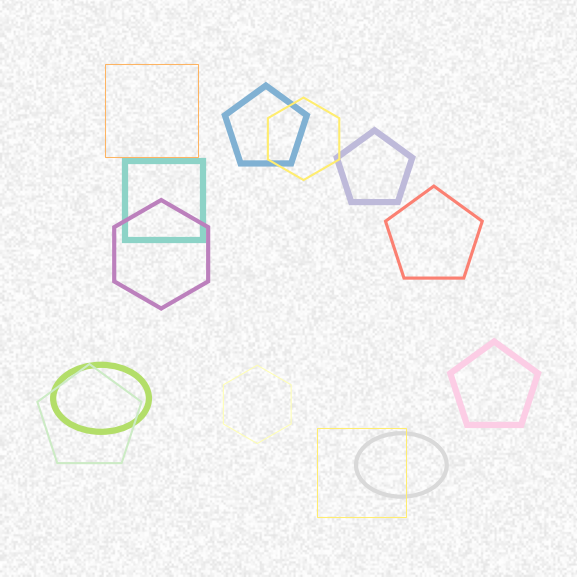[{"shape": "square", "thickness": 3, "radius": 0.34, "center": [0.284, 0.652]}, {"shape": "hexagon", "thickness": 0.5, "radius": 0.34, "center": [0.445, 0.299]}, {"shape": "pentagon", "thickness": 3, "radius": 0.34, "center": [0.649, 0.705]}, {"shape": "pentagon", "thickness": 1.5, "radius": 0.44, "center": [0.751, 0.589]}, {"shape": "pentagon", "thickness": 3, "radius": 0.37, "center": [0.46, 0.776]}, {"shape": "square", "thickness": 0.5, "radius": 0.4, "center": [0.262, 0.808]}, {"shape": "oval", "thickness": 3, "radius": 0.41, "center": [0.175, 0.309]}, {"shape": "pentagon", "thickness": 3, "radius": 0.4, "center": [0.856, 0.328]}, {"shape": "oval", "thickness": 2, "radius": 0.39, "center": [0.695, 0.194]}, {"shape": "hexagon", "thickness": 2, "radius": 0.47, "center": [0.279, 0.559]}, {"shape": "pentagon", "thickness": 1, "radius": 0.47, "center": [0.155, 0.274]}, {"shape": "square", "thickness": 0.5, "radius": 0.38, "center": [0.626, 0.181]}, {"shape": "hexagon", "thickness": 1, "radius": 0.36, "center": [0.526, 0.759]}]